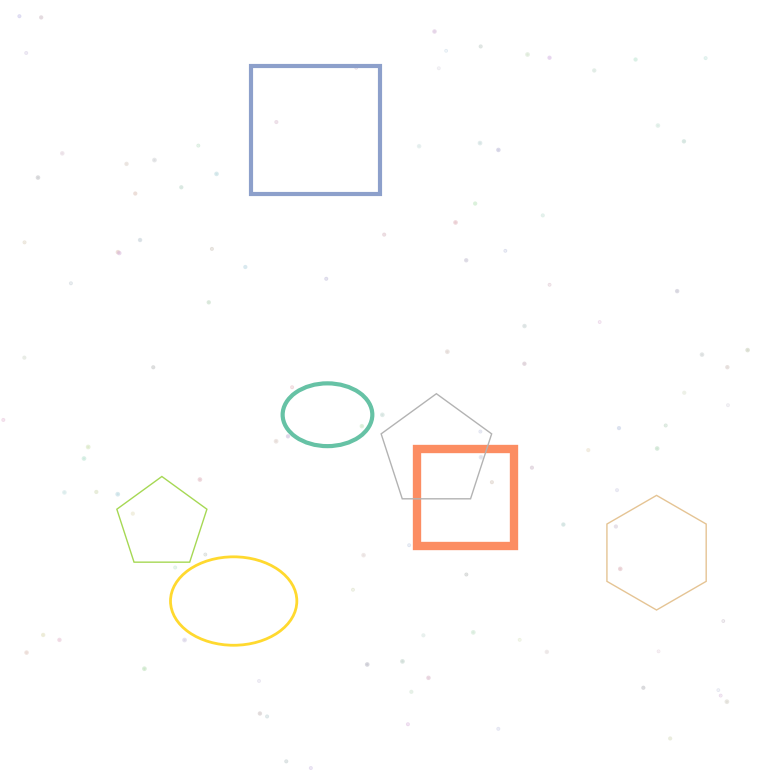[{"shape": "oval", "thickness": 1.5, "radius": 0.29, "center": [0.425, 0.461]}, {"shape": "square", "thickness": 3, "radius": 0.31, "center": [0.605, 0.354]}, {"shape": "square", "thickness": 1.5, "radius": 0.42, "center": [0.41, 0.832]}, {"shape": "pentagon", "thickness": 0.5, "radius": 0.31, "center": [0.21, 0.32]}, {"shape": "oval", "thickness": 1, "radius": 0.41, "center": [0.303, 0.219]}, {"shape": "hexagon", "thickness": 0.5, "radius": 0.37, "center": [0.853, 0.282]}, {"shape": "pentagon", "thickness": 0.5, "radius": 0.38, "center": [0.567, 0.413]}]